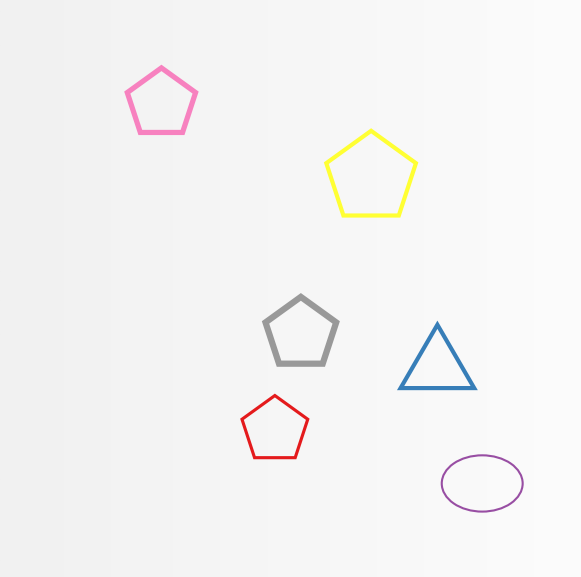[{"shape": "pentagon", "thickness": 1.5, "radius": 0.3, "center": [0.473, 0.255]}, {"shape": "triangle", "thickness": 2, "radius": 0.37, "center": [0.753, 0.364]}, {"shape": "oval", "thickness": 1, "radius": 0.35, "center": [0.83, 0.162]}, {"shape": "pentagon", "thickness": 2, "radius": 0.41, "center": [0.638, 0.692]}, {"shape": "pentagon", "thickness": 2.5, "radius": 0.31, "center": [0.278, 0.82]}, {"shape": "pentagon", "thickness": 3, "radius": 0.32, "center": [0.518, 0.421]}]